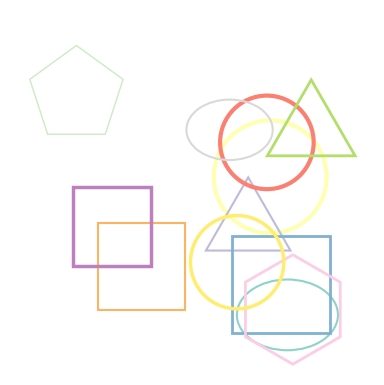[{"shape": "oval", "thickness": 1.5, "radius": 0.66, "center": [0.747, 0.182]}, {"shape": "circle", "thickness": 3, "radius": 0.73, "center": [0.702, 0.541]}, {"shape": "triangle", "thickness": 1.5, "radius": 0.63, "center": [0.645, 0.413]}, {"shape": "circle", "thickness": 3, "radius": 0.61, "center": [0.693, 0.63]}, {"shape": "square", "thickness": 2, "radius": 0.63, "center": [0.73, 0.262]}, {"shape": "square", "thickness": 1.5, "radius": 0.57, "center": [0.368, 0.307]}, {"shape": "triangle", "thickness": 2, "radius": 0.66, "center": [0.808, 0.661]}, {"shape": "hexagon", "thickness": 2, "radius": 0.71, "center": [0.761, 0.196]}, {"shape": "oval", "thickness": 1.5, "radius": 0.56, "center": [0.596, 0.663]}, {"shape": "square", "thickness": 2.5, "radius": 0.51, "center": [0.291, 0.411]}, {"shape": "pentagon", "thickness": 1, "radius": 0.64, "center": [0.199, 0.754]}, {"shape": "circle", "thickness": 2.5, "radius": 0.61, "center": [0.616, 0.319]}]